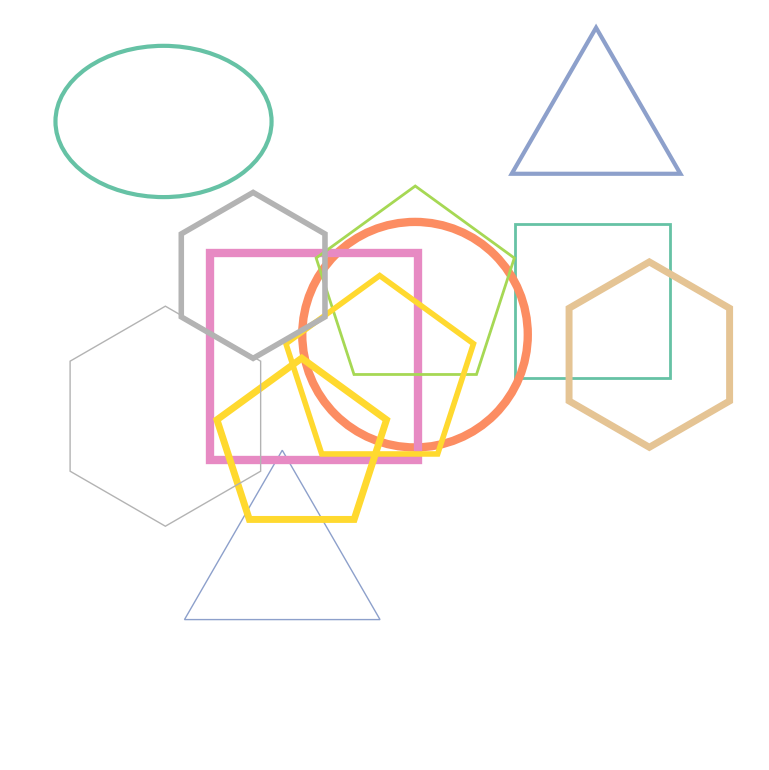[{"shape": "square", "thickness": 1, "radius": 0.5, "center": [0.77, 0.609]}, {"shape": "oval", "thickness": 1.5, "radius": 0.7, "center": [0.212, 0.842]}, {"shape": "circle", "thickness": 3, "radius": 0.73, "center": [0.539, 0.565]}, {"shape": "triangle", "thickness": 1.5, "radius": 0.63, "center": [0.774, 0.838]}, {"shape": "triangle", "thickness": 0.5, "radius": 0.73, "center": [0.367, 0.269]}, {"shape": "square", "thickness": 3, "radius": 0.67, "center": [0.408, 0.537]}, {"shape": "pentagon", "thickness": 1, "radius": 0.68, "center": [0.539, 0.623]}, {"shape": "pentagon", "thickness": 2.5, "radius": 0.58, "center": [0.392, 0.419]}, {"shape": "pentagon", "thickness": 2, "radius": 0.64, "center": [0.493, 0.514]}, {"shape": "hexagon", "thickness": 2.5, "radius": 0.6, "center": [0.843, 0.539]}, {"shape": "hexagon", "thickness": 2, "radius": 0.54, "center": [0.329, 0.642]}, {"shape": "hexagon", "thickness": 0.5, "radius": 0.71, "center": [0.215, 0.459]}]